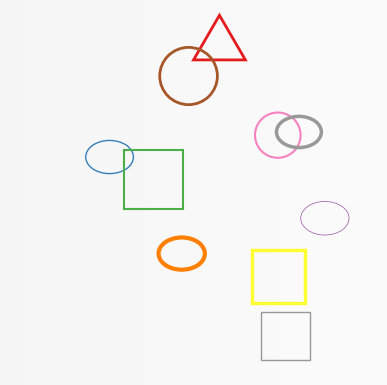[{"shape": "triangle", "thickness": 2, "radius": 0.39, "center": [0.566, 0.883]}, {"shape": "oval", "thickness": 1, "radius": 0.31, "center": [0.283, 0.592]}, {"shape": "square", "thickness": 1.5, "radius": 0.38, "center": [0.396, 0.533]}, {"shape": "oval", "thickness": 0.5, "radius": 0.31, "center": [0.838, 0.433]}, {"shape": "oval", "thickness": 3, "radius": 0.3, "center": [0.469, 0.341]}, {"shape": "square", "thickness": 2.5, "radius": 0.34, "center": [0.72, 0.283]}, {"shape": "circle", "thickness": 2, "radius": 0.37, "center": [0.487, 0.803]}, {"shape": "circle", "thickness": 1.5, "radius": 0.29, "center": [0.717, 0.649]}, {"shape": "oval", "thickness": 2.5, "radius": 0.29, "center": [0.771, 0.657]}, {"shape": "square", "thickness": 1, "radius": 0.31, "center": [0.737, 0.127]}]